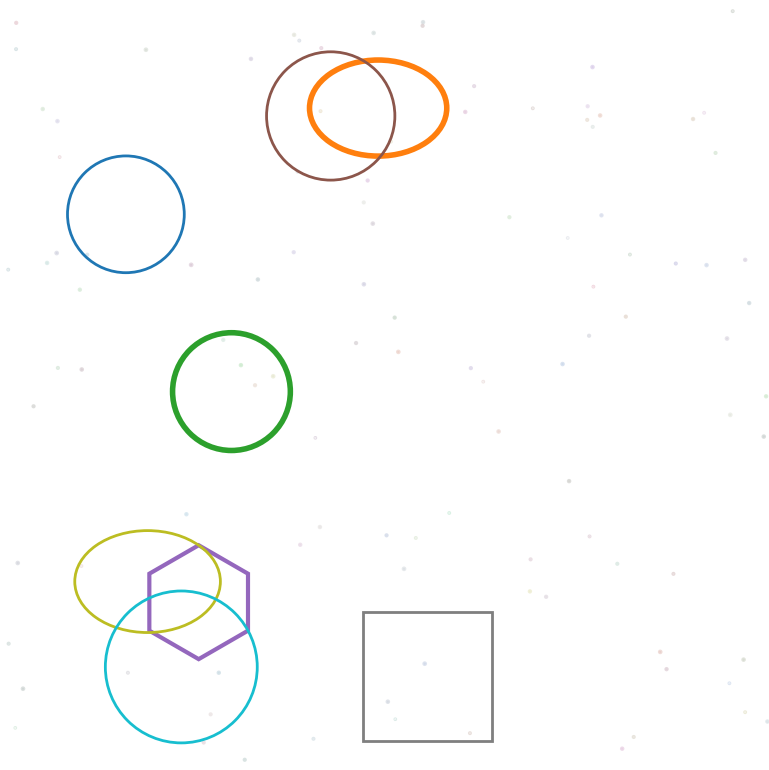[{"shape": "circle", "thickness": 1, "radius": 0.38, "center": [0.163, 0.722]}, {"shape": "oval", "thickness": 2, "radius": 0.45, "center": [0.491, 0.86]}, {"shape": "circle", "thickness": 2, "radius": 0.38, "center": [0.301, 0.491]}, {"shape": "hexagon", "thickness": 1.5, "radius": 0.37, "center": [0.258, 0.218]}, {"shape": "circle", "thickness": 1, "radius": 0.42, "center": [0.429, 0.849]}, {"shape": "square", "thickness": 1, "radius": 0.42, "center": [0.555, 0.122]}, {"shape": "oval", "thickness": 1, "radius": 0.47, "center": [0.192, 0.245]}, {"shape": "circle", "thickness": 1, "radius": 0.49, "center": [0.235, 0.134]}]